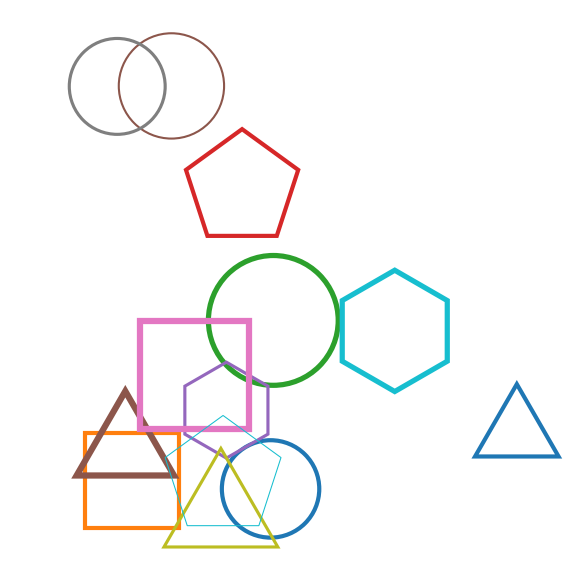[{"shape": "circle", "thickness": 2, "radius": 0.42, "center": [0.469, 0.153]}, {"shape": "triangle", "thickness": 2, "radius": 0.42, "center": [0.895, 0.25]}, {"shape": "square", "thickness": 2, "radius": 0.41, "center": [0.229, 0.167]}, {"shape": "circle", "thickness": 2.5, "radius": 0.56, "center": [0.473, 0.444]}, {"shape": "pentagon", "thickness": 2, "radius": 0.51, "center": [0.419, 0.673]}, {"shape": "hexagon", "thickness": 1.5, "radius": 0.42, "center": [0.392, 0.289]}, {"shape": "triangle", "thickness": 3, "radius": 0.49, "center": [0.217, 0.224]}, {"shape": "circle", "thickness": 1, "radius": 0.46, "center": [0.297, 0.85]}, {"shape": "square", "thickness": 3, "radius": 0.47, "center": [0.337, 0.35]}, {"shape": "circle", "thickness": 1.5, "radius": 0.42, "center": [0.203, 0.85]}, {"shape": "triangle", "thickness": 1.5, "radius": 0.57, "center": [0.382, 0.109]}, {"shape": "hexagon", "thickness": 2.5, "radius": 0.53, "center": [0.684, 0.426]}, {"shape": "pentagon", "thickness": 0.5, "radius": 0.53, "center": [0.386, 0.174]}]